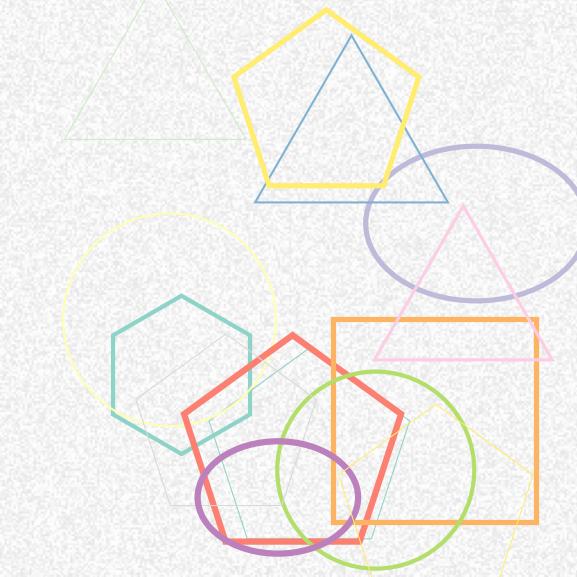[{"shape": "hexagon", "thickness": 2, "radius": 0.68, "center": [0.314, 0.35]}, {"shape": "pentagon", "thickness": 0.5, "radius": 0.91, "center": [0.536, 0.214]}, {"shape": "circle", "thickness": 1, "radius": 0.92, "center": [0.294, 0.446]}, {"shape": "oval", "thickness": 2.5, "radius": 0.96, "center": [0.825, 0.612]}, {"shape": "pentagon", "thickness": 3, "radius": 0.99, "center": [0.507, 0.221]}, {"shape": "triangle", "thickness": 1, "radius": 0.96, "center": [0.609, 0.745]}, {"shape": "square", "thickness": 2.5, "radius": 0.88, "center": [0.752, 0.271]}, {"shape": "circle", "thickness": 2, "radius": 0.85, "center": [0.651, 0.185]}, {"shape": "triangle", "thickness": 1.5, "radius": 0.89, "center": [0.802, 0.465]}, {"shape": "pentagon", "thickness": 0.5, "radius": 0.82, "center": [0.391, 0.257]}, {"shape": "oval", "thickness": 3, "radius": 0.69, "center": [0.481, 0.138]}, {"shape": "triangle", "thickness": 0.5, "radius": 0.91, "center": [0.269, 0.849]}, {"shape": "pentagon", "thickness": 0.5, "radius": 0.89, "center": [0.755, 0.122]}, {"shape": "pentagon", "thickness": 2.5, "radius": 0.84, "center": [0.565, 0.814]}]